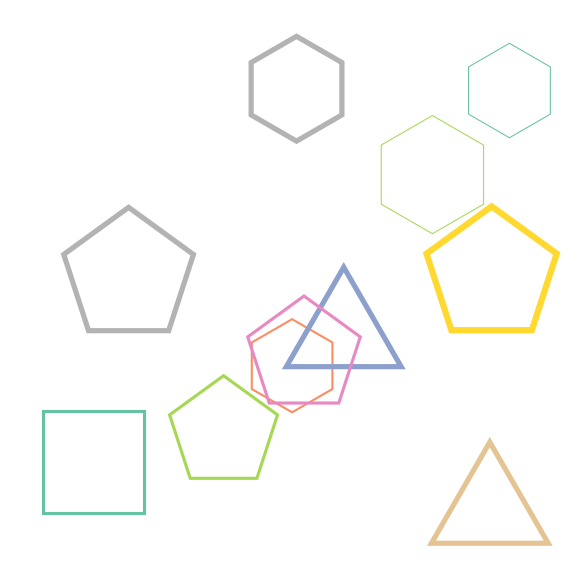[{"shape": "square", "thickness": 1.5, "radius": 0.44, "center": [0.162, 0.199]}, {"shape": "hexagon", "thickness": 0.5, "radius": 0.41, "center": [0.882, 0.842]}, {"shape": "hexagon", "thickness": 1, "radius": 0.4, "center": [0.506, 0.366]}, {"shape": "triangle", "thickness": 2.5, "radius": 0.57, "center": [0.595, 0.422]}, {"shape": "pentagon", "thickness": 1.5, "radius": 0.51, "center": [0.526, 0.384]}, {"shape": "pentagon", "thickness": 1.5, "radius": 0.49, "center": [0.387, 0.25]}, {"shape": "hexagon", "thickness": 0.5, "radius": 0.51, "center": [0.749, 0.697]}, {"shape": "pentagon", "thickness": 3, "radius": 0.59, "center": [0.851, 0.523]}, {"shape": "triangle", "thickness": 2.5, "radius": 0.58, "center": [0.848, 0.117]}, {"shape": "pentagon", "thickness": 2.5, "radius": 0.59, "center": [0.223, 0.522]}, {"shape": "hexagon", "thickness": 2.5, "radius": 0.45, "center": [0.513, 0.845]}]